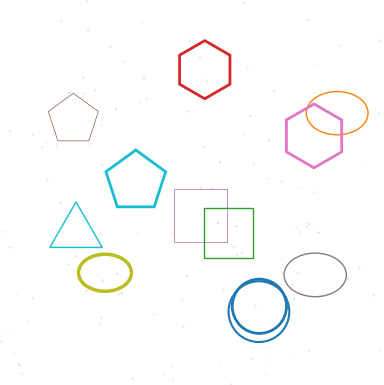[{"shape": "circle", "thickness": 2, "radius": 0.35, "center": [0.674, 0.204]}, {"shape": "circle", "thickness": 1.5, "radius": 0.39, "center": [0.673, 0.191]}, {"shape": "oval", "thickness": 1, "radius": 0.4, "center": [0.876, 0.706]}, {"shape": "square", "thickness": 1, "radius": 0.32, "center": [0.593, 0.394]}, {"shape": "hexagon", "thickness": 2, "radius": 0.38, "center": [0.532, 0.819]}, {"shape": "square", "thickness": 0.5, "radius": 0.34, "center": [0.521, 0.44]}, {"shape": "pentagon", "thickness": 0.5, "radius": 0.34, "center": [0.19, 0.689]}, {"shape": "hexagon", "thickness": 2, "radius": 0.41, "center": [0.816, 0.647]}, {"shape": "oval", "thickness": 1, "radius": 0.4, "center": [0.819, 0.286]}, {"shape": "oval", "thickness": 2.5, "radius": 0.34, "center": [0.273, 0.292]}, {"shape": "triangle", "thickness": 1, "radius": 0.39, "center": [0.198, 0.397]}, {"shape": "pentagon", "thickness": 2, "radius": 0.41, "center": [0.353, 0.529]}]